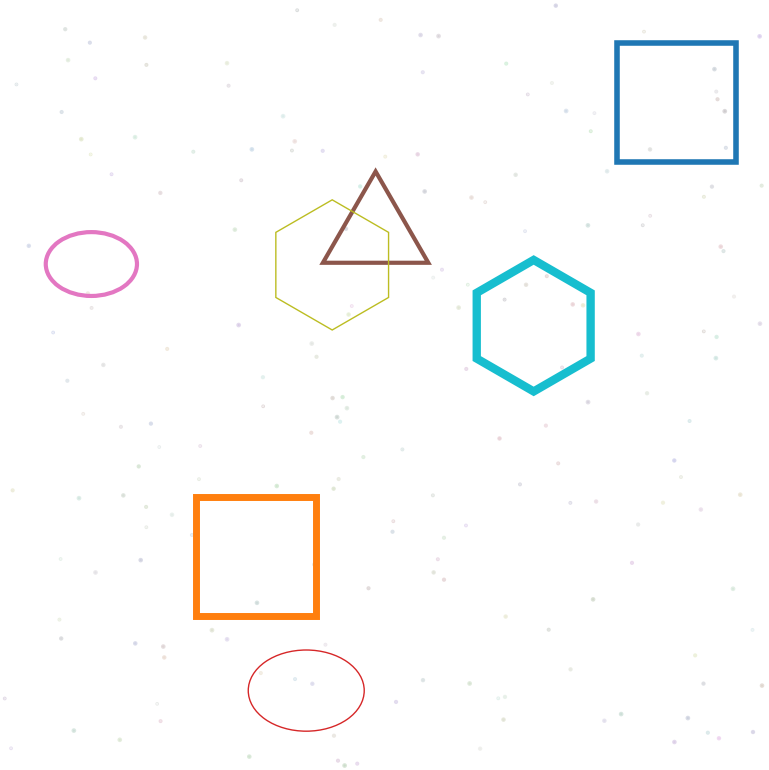[{"shape": "square", "thickness": 2, "radius": 0.39, "center": [0.879, 0.867]}, {"shape": "square", "thickness": 2.5, "radius": 0.39, "center": [0.332, 0.277]}, {"shape": "oval", "thickness": 0.5, "radius": 0.38, "center": [0.398, 0.103]}, {"shape": "triangle", "thickness": 1.5, "radius": 0.4, "center": [0.488, 0.698]}, {"shape": "oval", "thickness": 1.5, "radius": 0.3, "center": [0.119, 0.657]}, {"shape": "hexagon", "thickness": 0.5, "radius": 0.42, "center": [0.431, 0.656]}, {"shape": "hexagon", "thickness": 3, "radius": 0.43, "center": [0.693, 0.577]}]